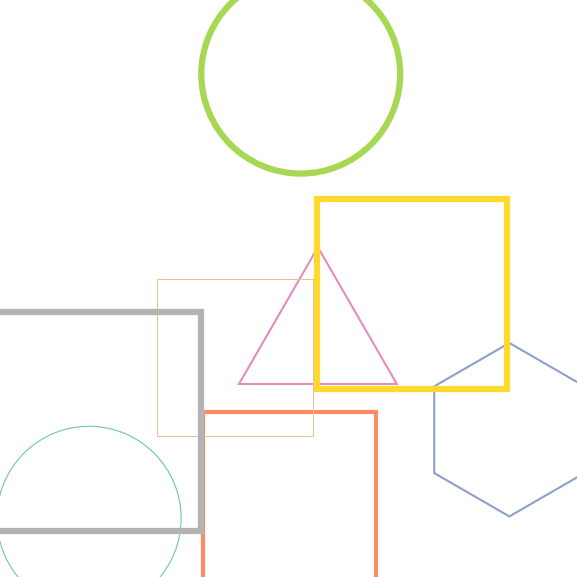[{"shape": "circle", "thickness": 0.5, "radius": 0.8, "center": [0.154, 0.102]}, {"shape": "square", "thickness": 2, "radius": 0.75, "center": [0.502, 0.135]}, {"shape": "hexagon", "thickness": 1, "radius": 0.75, "center": [0.882, 0.255]}, {"shape": "triangle", "thickness": 1, "radius": 0.79, "center": [0.55, 0.413]}, {"shape": "circle", "thickness": 3, "radius": 0.86, "center": [0.521, 0.871]}, {"shape": "square", "thickness": 3, "radius": 0.82, "center": [0.714, 0.491]}, {"shape": "square", "thickness": 0.5, "radius": 0.68, "center": [0.406, 0.38]}, {"shape": "square", "thickness": 3, "radius": 0.95, "center": [0.158, 0.269]}]